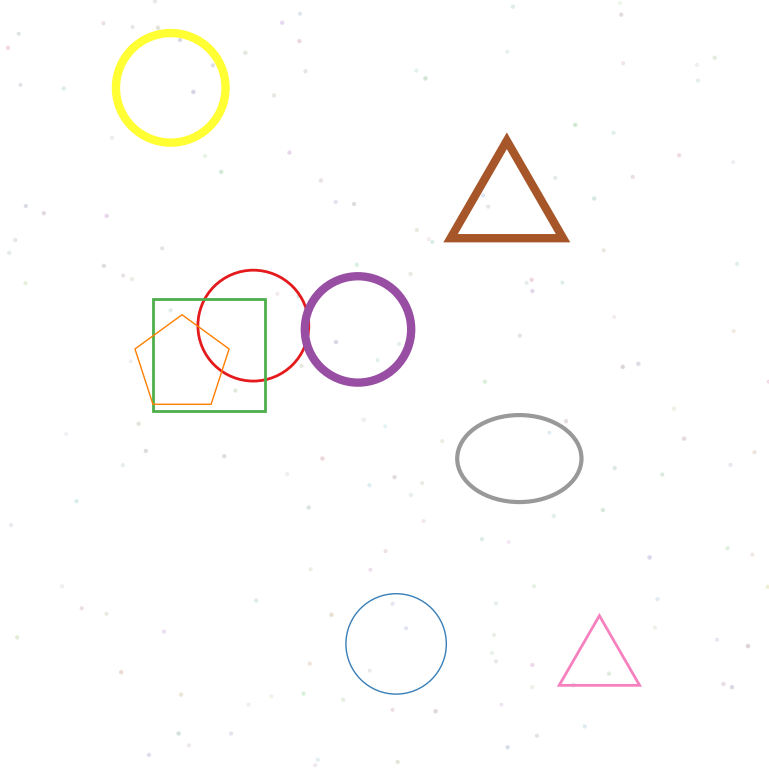[{"shape": "circle", "thickness": 1, "radius": 0.36, "center": [0.329, 0.577]}, {"shape": "circle", "thickness": 0.5, "radius": 0.33, "center": [0.514, 0.164]}, {"shape": "square", "thickness": 1, "radius": 0.37, "center": [0.271, 0.539]}, {"shape": "circle", "thickness": 3, "radius": 0.35, "center": [0.465, 0.572]}, {"shape": "pentagon", "thickness": 0.5, "radius": 0.32, "center": [0.236, 0.527]}, {"shape": "circle", "thickness": 3, "radius": 0.36, "center": [0.222, 0.886]}, {"shape": "triangle", "thickness": 3, "radius": 0.42, "center": [0.658, 0.733]}, {"shape": "triangle", "thickness": 1, "radius": 0.3, "center": [0.778, 0.14]}, {"shape": "oval", "thickness": 1.5, "radius": 0.4, "center": [0.674, 0.404]}]